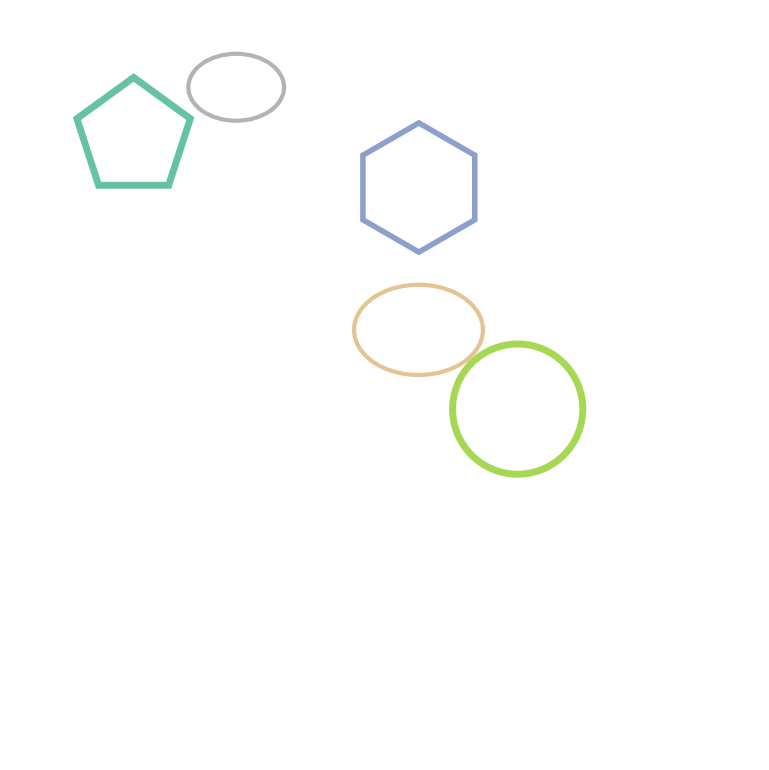[{"shape": "pentagon", "thickness": 2.5, "radius": 0.39, "center": [0.174, 0.822]}, {"shape": "hexagon", "thickness": 2, "radius": 0.42, "center": [0.544, 0.756]}, {"shape": "circle", "thickness": 2.5, "radius": 0.42, "center": [0.672, 0.469]}, {"shape": "oval", "thickness": 1.5, "radius": 0.42, "center": [0.544, 0.572]}, {"shape": "oval", "thickness": 1.5, "radius": 0.31, "center": [0.307, 0.887]}]